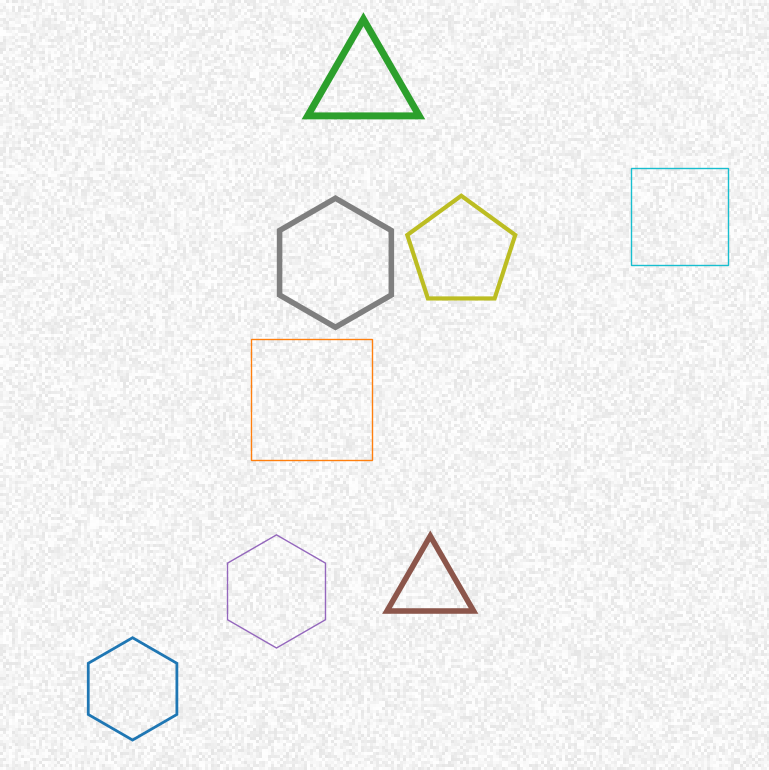[{"shape": "hexagon", "thickness": 1, "radius": 0.33, "center": [0.172, 0.105]}, {"shape": "square", "thickness": 0.5, "radius": 0.39, "center": [0.405, 0.481]}, {"shape": "triangle", "thickness": 2.5, "radius": 0.42, "center": [0.472, 0.891]}, {"shape": "hexagon", "thickness": 0.5, "radius": 0.37, "center": [0.359, 0.232]}, {"shape": "triangle", "thickness": 2, "radius": 0.32, "center": [0.559, 0.239]}, {"shape": "hexagon", "thickness": 2, "radius": 0.42, "center": [0.436, 0.659]}, {"shape": "pentagon", "thickness": 1.5, "radius": 0.37, "center": [0.599, 0.672]}, {"shape": "square", "thickness": 0.5, "radius": 0.32, "center": [0.882, 0.719]}]